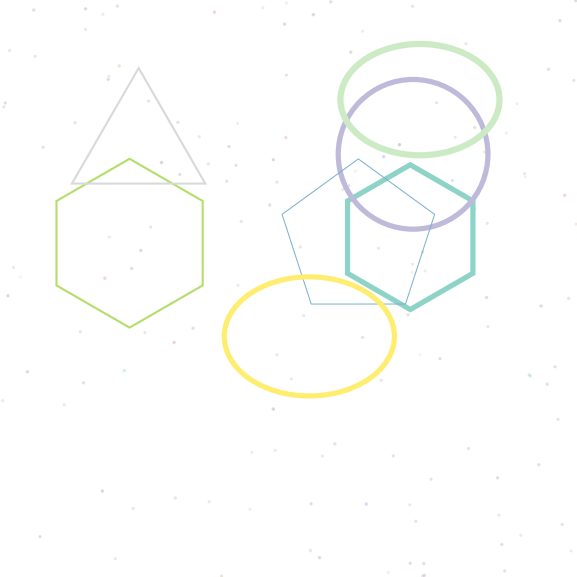[{"shape": "hexagon", "thickness": 2.5, "radius": 0.63, "center": [0.71, 0.588]}, {"shape": "circle", "thickness": 2.5, "radius": 0.65, "center": [0.715, 0.732]}, {"shape": "pentagon", "thickness": 0.5, "radius": 0.69, "center": [0.621, 0.585]}, {"shape": "hexagon", "thickness": 1, "radius": 0.73, "center": [0.224, 0.578]}, {"shape": "triangle", "thickness": 1, "radius": 0.67, "center": [0.24, 0.748]}, {"shape": "oval", "thickness": 3, "radius": 0.69, "center": [0.727, 0.827]}, {"shape": "oval", "thickness": 2.5, "radius": 0.74, "center": [0.536, 0.417]}]